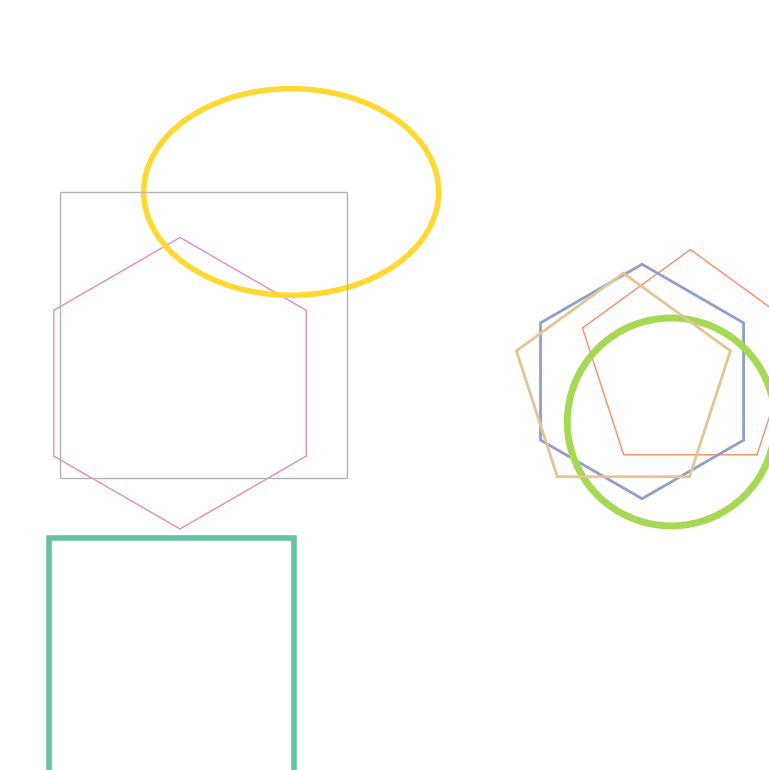[{"shape": "square", "thickness": 2, "radius": 0.8, "center": [0.223, 0.143]}, {"shape": "pentagon", "thickness": 0.5, "radius": 0.74, "center": [0.897, 0.529]}, {"shape": "hexagon", "thickness": 1, "radius": 0.76, "center": [0.834, 0.505]}, {"shape": "hexagon", "thickness": 0.5, "radius": 0.95, "center": [0.234, 0.502]}, {"shape": "circle", "thickness": 2.5, "radius": 0.67, "center": [0.872, 0.452]}, {"shape": "oval", "thickness": 2, "radius": 0.96, "center": [0.378, 0.751]}, {"shape": "pentagon", "thickness": 1, "radius": 0.73, "center": [0.81, 0.499]}, {"shape": "square", "thickness": 0.5, "radius": 0.93, "center": [0.265, 0.565]}]